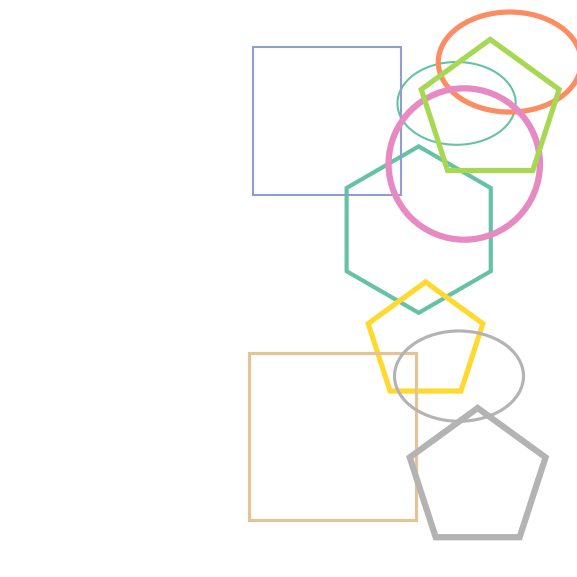[{"shape": "hexagon", "thickness": 2, "radius": 0.72, "center": [0.725, 0.602]}, {"shape": "oval", "thickness": 1, "radius": 0.51, "center": [0.791, 0.82]}, {"shape": "oval", "thickness": 2.5, "radius": 0.62, "center": [0.883, 0.892]}, {"shape": "square", "thickness": 1, "radius": 0.64, "center": [0.567, 0.789]}, {"shape": "circle", "thickness": 3, "radius": 0.66, "center": [0.804, 0.715]}, {"shape": "pentagon", "thickness": 2.5, "radius": 0.63, "center": [0.849, 0.805]}, {"shape": "pentagon", "thickness": 2.5, "radius": 0.52, "center": [0.737, 0.407]}, {"shape": "square", "thickness": 1.5, "radius": 0.72, "center": [0.576, 0.243]}, {"shape": "oval", "thickness": 1.5, "radius": 0.56, "center": [0.795, 0.348]}, {"shape": "pentagon", "thickness": 3, "radius": 0.62, "center": [0.827, 0.169]}]